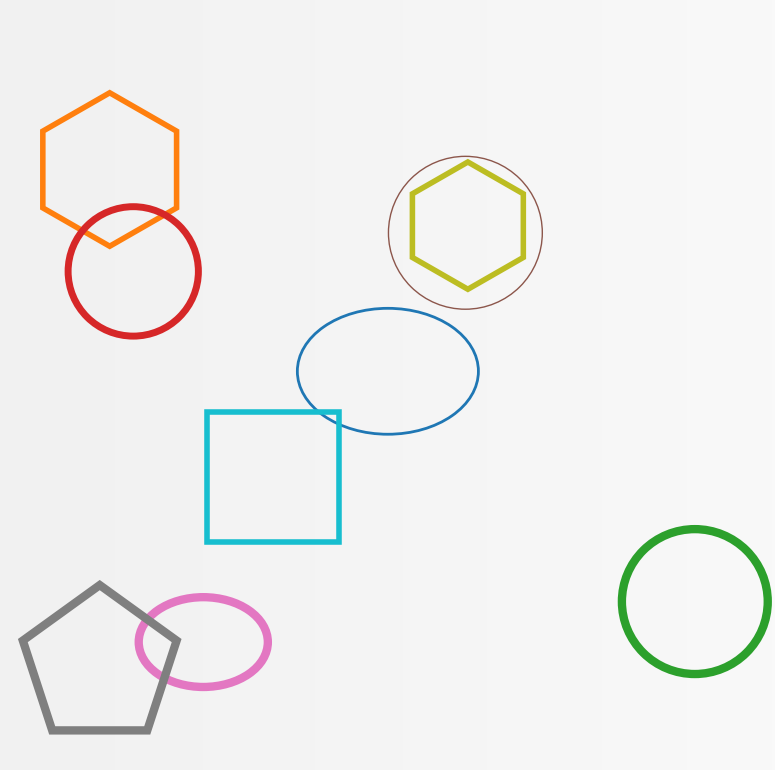[{"shape": "oval", "thickness": 1, "radius": 0.58, "center": [0.5, 0.518]}, {"shape": "hexagon", "thickness": 2, "radius": 0.5, "center": [0.142, 0.78]}, {"shape": "circle", "thickness": 3, "radius": 0.47, "center": [0.897, 0.219]}, {"shape": "circle", "thickness": 2.5, "radius": 0.42, "center": [0.172, 0.648]}, {"shape": "circle", "thickness": 0.5, "radius": 0.5, "center": [0.6, 0.698]}, {"shape": "oval", "thickness": 3, "radius": 0.42, "center": [0.262, 0.166]}, {"shape": "pentagon", "thickness": 3, "radius": 0.52, "center": [0.129, 0.136]}, {"shape": "hexagon", "thickness": 2, "radius": 0.41, "center": [0.604, 0.707]}, {"shape": "square", "thickness": 2, "radius": 0.42, "center": [0.352, 0.38]}]